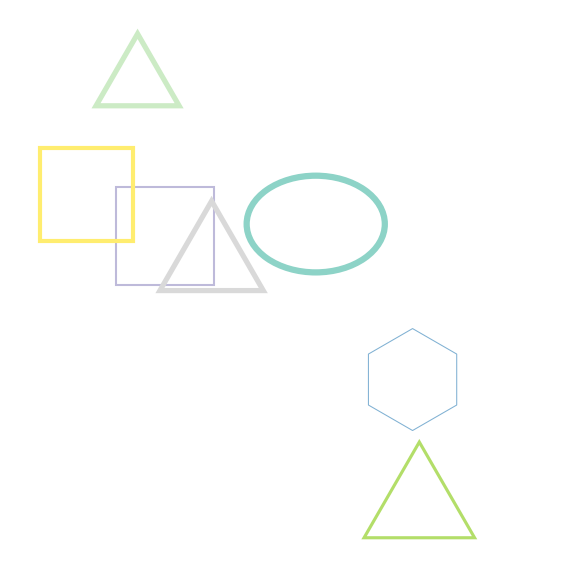[{"shape": "oval", "thickness": 3, "radius": 0.6, "center": [0.547, 0.611]}, {"shape": "square", "thickness": 1, "radius": 0.42, "center": [0.285, 0.59]}, {"shape": "hexagon", "thickness": 0.5, "radius": 0.44, "center": [0.714, 0.342]}, {"shape": "triangle", "thickness": 1.5, "radius": 0.55, "center": [0.726, 0.123]}, {"shape": "triangle", "thickness": 2.5, "radius": 0.52, "center": [0.366, 0.548]}, {"shape": "triangle", "thickness": 2.5, "radius": 0.42, "center": [0.238, 0.857]}, {"shape": "square", "thickness": 2, "radius": 0.4, "center": [0.15, 0.662]}]